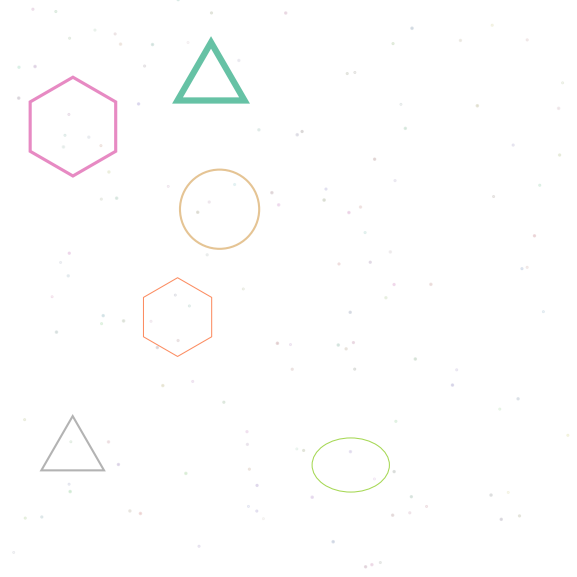[{"shape": "triangle", "thickness": 3, "radius": 0.34, "center": [0.365, 0.859]}, {"shape": "hexagon", "thickness": 0.5, "radius": 0.34, "center": [0.307, 0.45]}, {"shape": "hexagon", "thickness": 1.5, "radius": 0.43, "center": [0.126, 0.78]}, {"shape": "oval", "thickness": 0.5, "radius": 0.33, "center": [0.607, 0.194]}, {"shape": "circle", "thickness": 1, "radius": 0.34, "center": [0.38, 0.637]}, {"shape": "triangle", "thickness": 1, "radius": 0.31, "center": [0.126, 0.216]}]